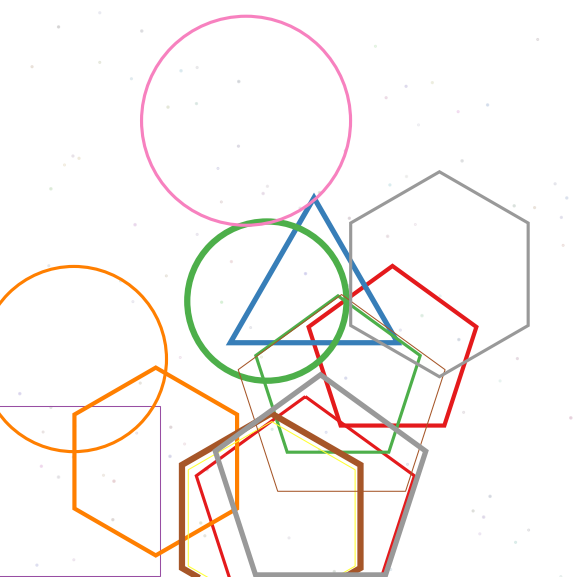[{"shape": "pentagon", "thickness": 1.5, "radius": 0.99, "center": [0.529, 0.114]}, {"shape": "pentagon", "thickness": 2, "radius": 0.76, "center": [0.68, 0.386]}, {"shape": "triangle", "thickness": 2.5, "radius": 0.84, "center": [0.544, 0.489]}, {"shape": "circle", "thickness": 3, "radius": 0.69, "center": [0.462, 0.478]}, {"shape": "pentagon", "thickness": 1.5, "radius": 0.75, "center": [0.585, 0.337]}, {"shape": "square", "thickness": 0.5, "radius": 0.73, "center": [0.13, 0.149]}, {"shape": "hexagon", "thickness": 2, "radius": 0.81, "center": [0.27, 0.2]}, {"shape": "circle", "thickness": 1.5, "radius": 0.8, "center": [0.128, 0.377]}, {"shape": "hexagon", "thickness": 0.5, "radius": 0.83, "center": [0.47, 0.102]}, {"shape": "hexagon", "thickness": 3, "radius": 0.89, "center": [0.47, 0.105]}, {"shape": "pentagon", "thickness": 0.5, "radius": 0.94, "center": [0.592, 0.301]}, {"shape": "circle", "thickness": 1.5, "radius": 0.9, "center": [0.426, 0.79]}, {"shape": "hexagon", "thickness": 1.5, "radius": 0.89, "center": [0.761, 0.524]}, {"shape": "pentagon", "thickness": 2.5, "radius": 0.96, "center": [0.555, 0.159]}]